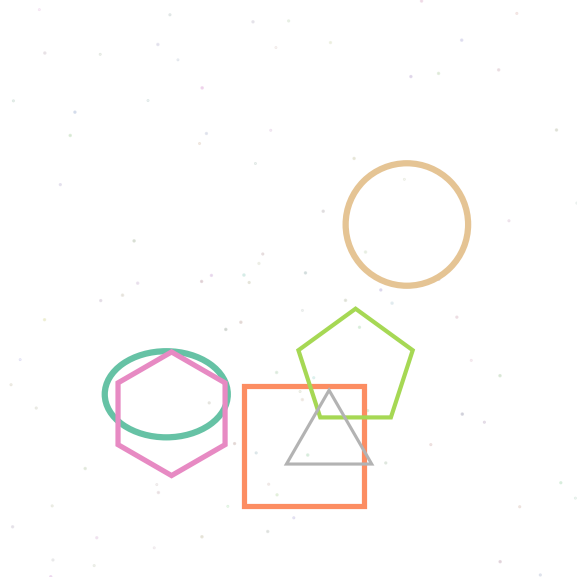[{"shape": "oval", "thickness": 3, "radius": 0.53, "center": [0.288, 0.316]}, {"shape": "square", "thickness": 2.5, "radius": 0.52, "center": [0.526, 0.226]}, {"shape": "hexagon", "thickness": 2.5, "radius": 0.54, "center": [0.297, 0.283]}, {"shape": "pentagon", "thickness": 2, "radius": 0.52, "center": [0.616, 0.361]}, {"shape": "circle", "thickness": 3, "radius": 0.53, "center": [0.705, 0.61]}, {"shape": "triangle", "thickness": 1.5, "radius": 0.43, "center": [0.57, 0.238]}]